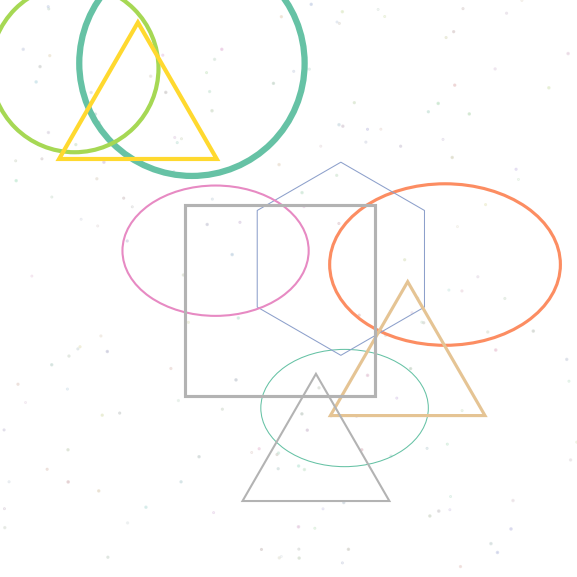[{"shape": "circle", "thickness": 3, "radius": 0.98, "center": [0.332, 0.89]}, {"shape": "oval", "thickness": 0.5, "radius": 0.73, "center": [0.597, 0.293]}, {"shape": "oval", "thickness": 1.5, "radius": 1.0, "center": [0.771, 0.541]}, {"shape": "hexagon", "thickness": 0.5, "radius": 0.84, "center": [0.59, 0.551]}, {"shape": "oval", "thickness": 1, "radius": 0.81, "center": [0.373, 0.565]}, {"shape": "circle", "thickness": 2, "radius": 0.73, "center": [0.129, 0.881]}, {"shape": "triangle", "thickness": 2, "radius": 0.79, "center": [0.239, 0.803]}, {"shape": "triangle", "thickness": 1.5, "radius": 0.77, "center": [0.706, 0.357]}, {"shape": "triangle", "thickness": 1, "radius": 0.73, "center": [0.547, 0.205]}, {"shape": "square", "thickness": 1.5, "radius": 0.83, "center": [0.485, 0.479]}]